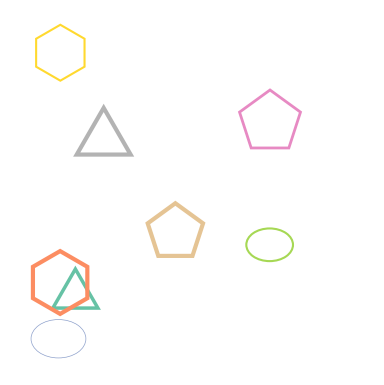[{"shape": "triangle", "thickness": 2.5, "radius": 0.34, "center": [0.196, 0.234]}, {"shape": "hexagon", "thickness": 3, "radius": 0.41, "center": [0.156, 0.266]}, {"shape": "oval", "thickness": 0.5, "radius": 0.36, "center": [0.152, 0.12]}, {"shape": "pentagon", "thickness": 2, "radius": 0.42, "center": [0.701, 0.683]}, {"shape": "oval", "thickness": 1.5, "radius": 0.3, "center": [0.7, 0.364]}, {"shape": "hexagon", "thickness": 1.5, "radius": 0.36, "center": [0.157, 0.863]}, {"shape": "pentagon", "thickness": 3, "radius": 0.38, "center": [0.455, 0.396]}, {"shape": "triangle", "thickness": 3, "radius": 0.4, "center": [0.269, 0.639]}]